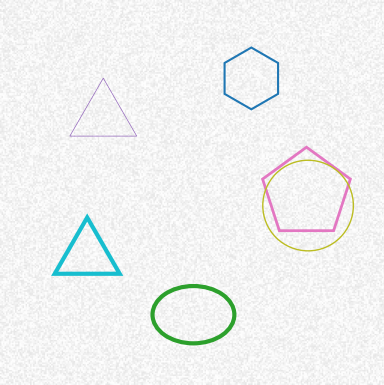[{"shape": "hexagon", "thickness": 1.5, "radius": 0.4, "center": [0.653, 0.796]}, {"shape": "oval", "thickness": 3, "radius": 0.53, "center": [0.502, 0.183]}, {"shape": "triangle", "thickness": 0.5, "radius": 0.5, "center": [0.268, 0.697]}, {"shape": "pentagon", "thickness": 2, "radius": 0.6, "center": [0.796, 0.498]}, {"shape": "circle", "thickness": 1, "radius": 0.59, "center": [0.8, 0.466]}, {"shape": "triangle", "thickness": 3, "radius": 0.49, "center": [0.227, 0.338]}]